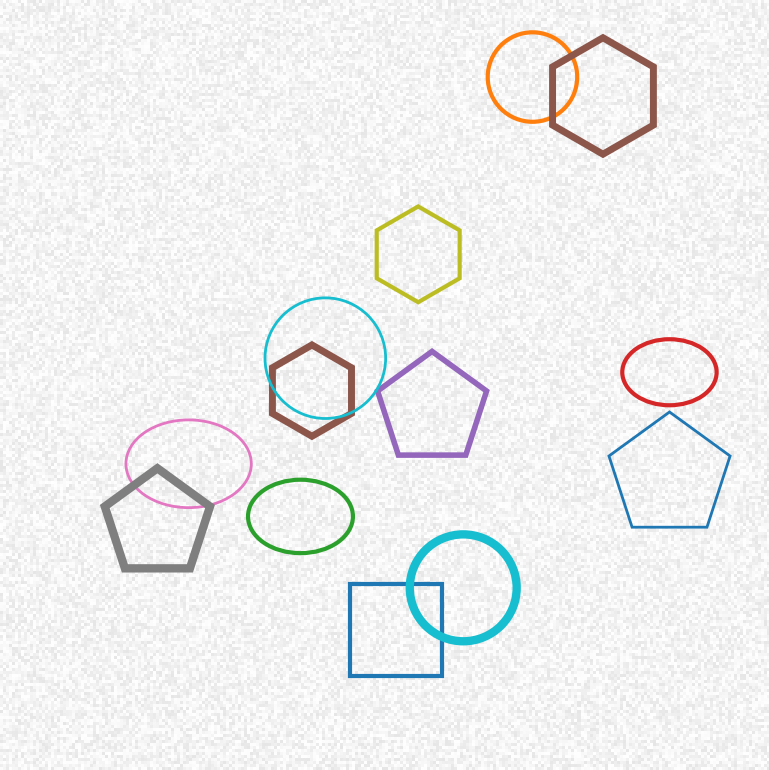[{"shape": "square", "thickness": 1.5, "radius": 0.3, "center": [0.514, 0.181]}, {"shape": "pentagon", "thickness": 1, "radius": 0.41, "center": [0.87, 0.382]}, {"shape": "circle", "thickness": 1.5, "radius": 0.29, "center": [0.692, 0.9]}, {"shape": "oval", "thickness": 1.5, "radius": 0.34, "center": [0.39, 0.329]}, {"shape": "oval", "thickness": 1.5, "radius": 0.31, "center": [0.869, 0.517]}, {"shape": "pentagon", "thickness": 2, "radius": 0.37, "center": [0.561, 0.469]}, {"shape": "hexagon", "thickness": 2.5, "radius": 0.38, "center": [0.783, 0.875]}, {"shape": "hexagon", "thickness": 2.5, "radius": 0.3, "center": [0.405, 0.493]}, {"shape": "oval", "thickness": 1, "radius": 0.41, "center": [0.245, 0.398]}, {"shape": "pentagon", "thickness": 3, "radius": 0.36, "center": [0.204, 0.32]}, {"shape": "hexagon", "thickness": 1.5, "radius": 0.31, "center": [0.543, 0.67]}, {"shape": "circle", "thickness": 1, "radius": 0.39, "center": [0.422, 0.535]}, {"shape": "circle", "thickness": 3, "radius": 0.35, "center": [0.602, 0.237]}]